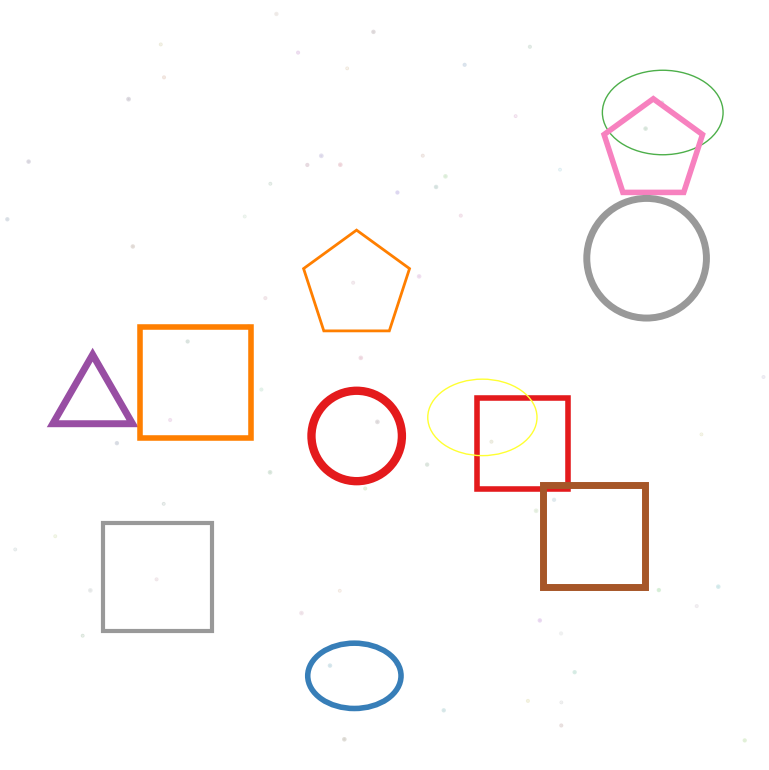[{"shape": "circle", "thickness": 3, "radius": 0.29, "center": [0.463, 0.434]}, {"shape": "square", "thickness": 2, "radius": 0.3, "center": [0.678, 0.424]}, {"shape": "oval", "thickness": 2, "radius": 0.3, "center": [0.46, 0.122]}, {"shape": "oval", "thickness": 0.5, "radius": 0.39, "center": [0.861, 0.854]}, {"shape": "triangle", "thickness": 2.5, "radius": 0.3, "center": [0.12, 0.48]}, {"shape": "square", "thickness": 2, "radius": 0.36, "center": [0.254, 0.503]}, {"shape": "pentagon", "thickness": 1, "radius": 0.36, "center": [0.463, 0.629]}, {"shape": "oval", "thickness": 0.5, "radius": 0.35, "center": [0.626, 0.458]}, {"shape": "square", "thickness": 2.5, "radius": 0.33, "center": [0.771, 0.304]}, {"shape": "pentagon", "thickness": 2, "radius": 0.34, "center": [0.848, 0.804]}, {"shape": "circle", "thickness": 2.5, "radius": 0.39, "center": [0.84, 0.665]}, {"shape": "square", "thickness": 1.5, "radius": 0.35, "center": [0.204, 0.251]}]